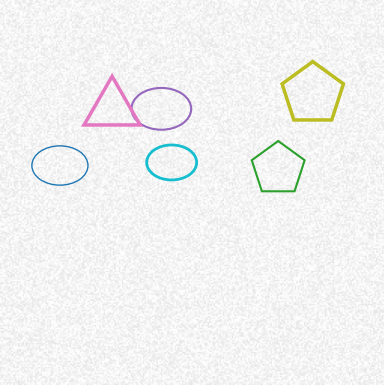[{"shape": "oval", "thickness": 1, "radius": 0.36, "center": [0.156, 0.57]}, {"shape": "pentagon", "thickness": 1.5, "radius": 0.36, "center": [0.723, 0.562]}, {"shape": "oval", "thickness": 1.5, "radius": 0.39, "center": [0.419, 0.717]}, {"shape": "triangle", "thickness": 2.5, "radius": 0.42, "center": [0.291, 0.717]}, {"shape": "pentagon", "thickness": 2.5, "radius": 0.42, "center": [0.812, 0.756]}, {"shape": "oval", "thickness": 2, "radius": 0.32, "center": [0.446, 0.578]}]